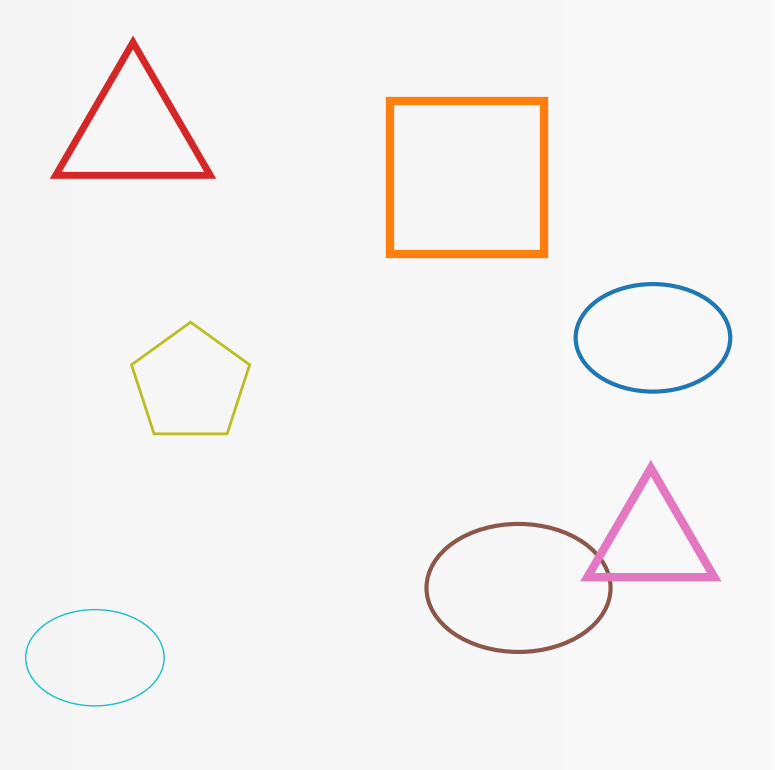[{"shape": "oval", "thickness": 1.5, "radius": 0.5, "center": [0.843, 0.561]}, {"shape": "square", "thickness": 3, "radius": 0.5, "center": [0.603, 0.77]}, {"shape": "triangle", "thickness": 2.5, "radius": 0.58, "center": [0.172, 0.83]}, {"shape": "oval", "thickness": 1.5, "radius": 0.59, "center": [0.669, 0.236]}, {"shape": "triangle", "thickness": 3, "radius": 0.47, "center": [0.84, 0.298]}, {"shape": "pentagon", "thickness": 1, "radius": 0.4, "center": [0.246, 0.501]}, {"shape": "oval", "thickness": 0.5, "radius": 0.45, "center": [0.122, 0.146]}]